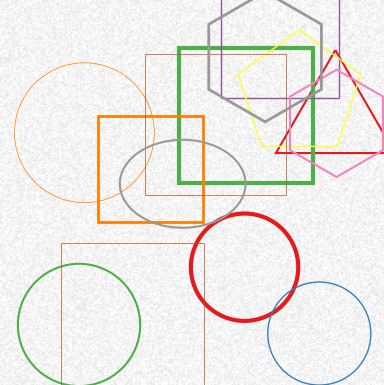[{"shape": "triangle", "thickness": 1.5, "radius": 0.89, "center": [0.871, 0.692]}, {"shape": "circle", "thickness": 3, "radius": 0.7, "center": [0.635, 0.306]}, {"shape": "circle", "thickness": 1, "radius": 0.67, "center": [0.829, 0.134]}, {"shape": "circle", "thickness": 1.5, "radius": 0.79, "center": [0.205, 0.156]}, {"shape": "square", "thickness": 3, "radius": 0.87, "center": [0.639, 0.7]}, {"shape": "square", "thickness": 1, "radius": 0.77, "center": [0.727, 0.899]}, {"shape": "square", "thickness": 2, "radius": 0.68, "center": [0.391, 0.561]}, {"shape": "circle", "thickness": 0.5, "radius": 0.91, "center": [0.219, 0.655]}, {"shape": "pentagon", "thickness": 1, "radius": 0.84, "center": [0.778, 0.755]}, {"shape": "square", "thickness": 0.5, "radius": 0.93, "center": [0.345, 0.184]}, {"shape": "square", "thickness": 0.5, "radius": 0.91, "center": [0.56, 0.677]}, {"shape": "hexagon", "thickness": 1.5, "radius": 0.7, "center": [0.874, 0.68]}, {"shape": "oval", "thickness": 1.5, "radius": 0.82, "center": [0.475, 0.523]}, {"shape": "hexagon", "thickness": 2, "radius": 0.84, "center": [0.689, 0.852]}]